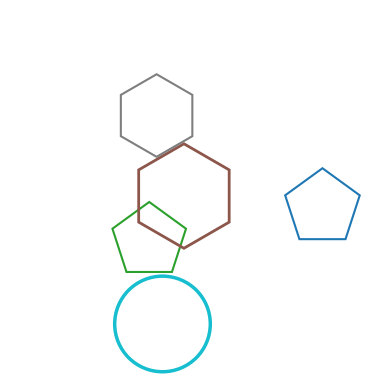[{"shape": "pentagon", "thickness": 1.5, "radius": 0.51, "center": [0.838, 0.461]}, {"shape": "pentagon", "thickness": 1.5, "radius": 0.5, "center": [0.388, 0.375]}, {"shape": "hexagon", "thickness": 2, "radius": 0.68, "center": [0.478, 0.491]}, {"shape": "hexagon", "thickness": 1.5, "radius": 0.54, "center": [0.407, 0.7]}, {"shape": "circle", "thickness": 2.5, "radius": 0.62, "center": [0.422, 0.159]}]